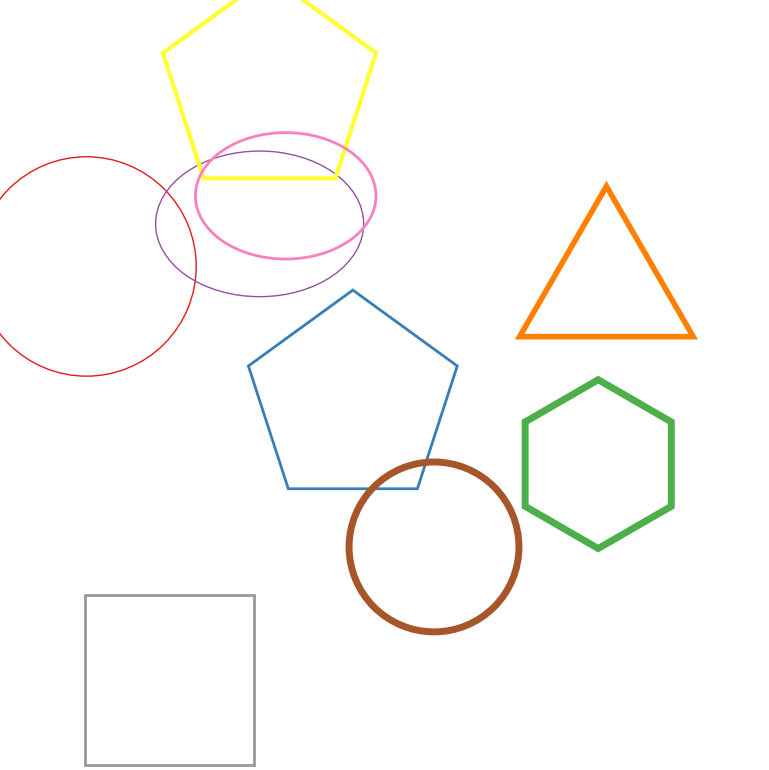[{"shape": "circle", "thickness": 0.5, "radius": 0.71, "center": [0.112, 0.654]}, {"shape": "pentagon", "thickness": 1, "radius": 0.71, "center": [0.458, 0.481]}, {"shape": "hexagon", "thickness": 2.5, "radius": 0.55, "center": [0.777, 0.397]}, {"shape": "oval", "thickness": 0.5, "radius": 0.68, "center": [0.337, 0.709]}, {"shape": "triangle", "thickness": 2, "radius": 0.65, "center": [0.788, 0.628]}, {"shape": "pentagon", "thickness": 1.5, "radius": 0.73, "center": [0.35, 0.886]}, {"shape": "circle", "thickness": 2.5, "radius": 0.55, "center": [0.564, 0.29]}, {"shape": "oval", "thickness": 1, "radius": 0.59, "center": [0.371, 0.746]}, {"shape": "square", "thickness": 1, "radius": 0.55, "center": [0.22, 0.117]}]